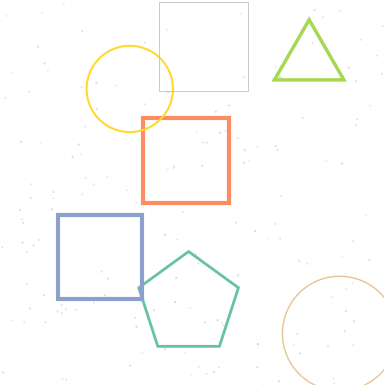[{"shape": "pentagon", "thickness": 2, "radius": 0.68, "center": [0.49, 0.211]}, {"shape": "square", "thickness": 3, "radius": 0.56, "center": [0.483, 0.583]}, {"shape": "square", "thickness": 3, "radius": 0.54, "center": [0.261, 0.333]}, {"shape": "triangle", "thickness": 2.5, "radius": 0.52, "center": [0.803, 0.845]}, {"shape": "circle", "thickness": 1.5, "radius": 0.56, "center": [0.337, 0.769]}, {"shape": "circle", "thickness": 1, "radius": 0.74, "center": [0.882, 0.134]}, {"shape": "square", "thickness": 0.5, "radius": 0.58, "center": [0.53, 0.879]}]